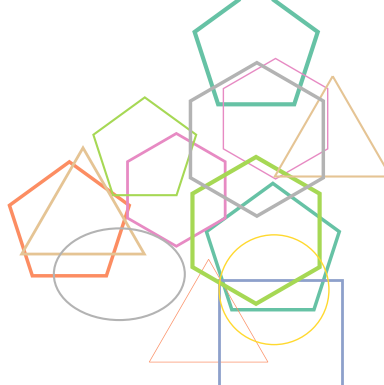[{"shape": "pentagon", "thickness": 2.5, "radius": 0.91, "center": [0.709, 0.342]}, {"shape": "pentagon", "thickness": 3, "radius": 0.84, "center": [0.665, 0.865]}, {"shape": "triangle", "thickness": 0.5, "radius": 0.89, "center": [0.542, 0.149]}, {"shape": "pentagon", "thickness": 2.5, "radius": 0.82, "center": [0.18, 0.416]}, {"shape": "square", "thickness": 2, "radius": 0.79, "center": [0.728, 0.114]}, {"shape": "hexagon", "thickness": 2, "radius": 0.73, "center": [0.458, 0.507]}, {"shape": "hexagon", "thickness": 1, "radius": 0.78, "center": [0.716, 0.692]}, {"shape": "hexagon", "thickness": 3, "radius": 0.95, "center": [0.665, 0.402]}, {"shape": "pentagon", "thickness": 1.5, "radius": 0.7, "center": [0.376, 0.607]}, {"shape": "circle", "thickness": 1, "radius": 0.71, "center": [0.712, 0.247]}, {"shape": "triangle", "thickness": 2, "radius": 0.92, "center": [0.216, 0.432]}, {"shape": "triangle", "thickness": 1.5, "radius": 0.87, "center": [0.864, 0.628]}, {"shape": "hexagon", "thickness": 2.5, "radius": 1.0, "center": [0.667, 0.638]}, {"shape": "oval", "thickness": 1.5, "radius": 0.85, "center": [0.31, 0.288]}]